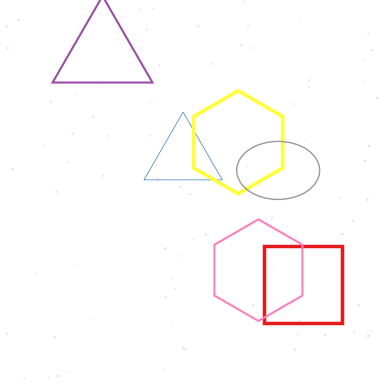[{"shape": "square", "thickness": 2.5, "radius": 0.5, "center": [0.787, 0.261]}, {"shape": "triangle", "thickness": 0.5, "radius": 0.59, "center": [0.476, 0.592]}, {"shape": "triangle", "thickness": 1.5, "radius": 0.75, "center": [0.266, 0.86]}, {"shape": "hexagon", "thickness": 2.5, "radius": 0.67, "center": [0.619, 0.631]}, {"shape": "hexagon", "thickness": 1.5, "radius": 0.66, "center": [0.671, 0.298]}, {"shape": "oval", "thickness": 1, "radius": 0.54, "center": [0.723, 0.557]}]